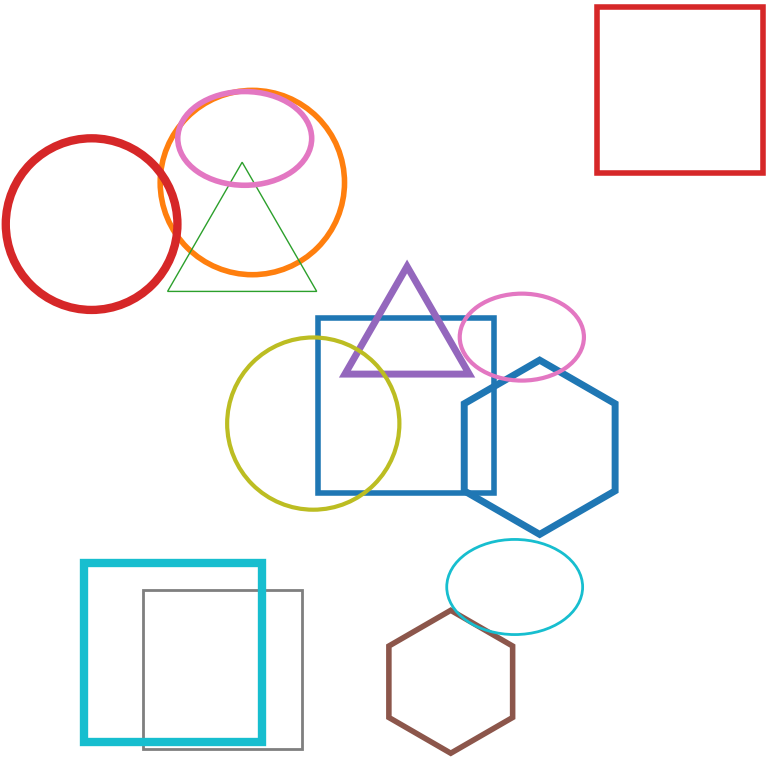[{"shape": "hexagon", "thickness": 2.5, "radius": 0.57, "center": [0.701, 0.419]}, {"shape": "square", "thickness": 2, "radius": 0.57, "center": [0.528, 0.473]}, {"shape": "circle", "thickness": 2, "radius": 0.6, "center": [0.328, 0.763]}, {"shape": "triangle", "thickness": 0.5, "radius": 0.56, "center": [0.314, 0.677]}, {"shape": "square", "thickness": 2, "radius": 0.54, "center": [0.883, 0.883]}, {"shape": "circle", "thickness": 3, "radius": 0.56, "center": [0.119, 0.709]}, {"shape": "triangle", "thickness": 2.5, "radius": 0.47, "center": [0.529, 0.561]}, {"shape": "hexagon", "thickness": 2, "radius": 0.46, "center": [0.585, 0.115]}, {"shape": "oval", "thickness": 2, "radius": 0.43, "center": [0.318, 0.82]}, {"shape": "oval", "thickness": 1.5, "radius": 0.4, "center": [0.678, 0.562]}, {"shape": "square", "thickness": 1, "radius": 0.51, "center": [0.289, 0.131]}, {"shape": "circle", "thickness": 1.5, "radius": 0.56, "center": [0.407, 0.45]}, {"shape": "oval", "thickness": 1, "radius": 0.44, "center": [0.668, 0.238]}, {"shape": "square", "thickness": 3, "radius": 0.58, "center": [0.224, 0.153]}]